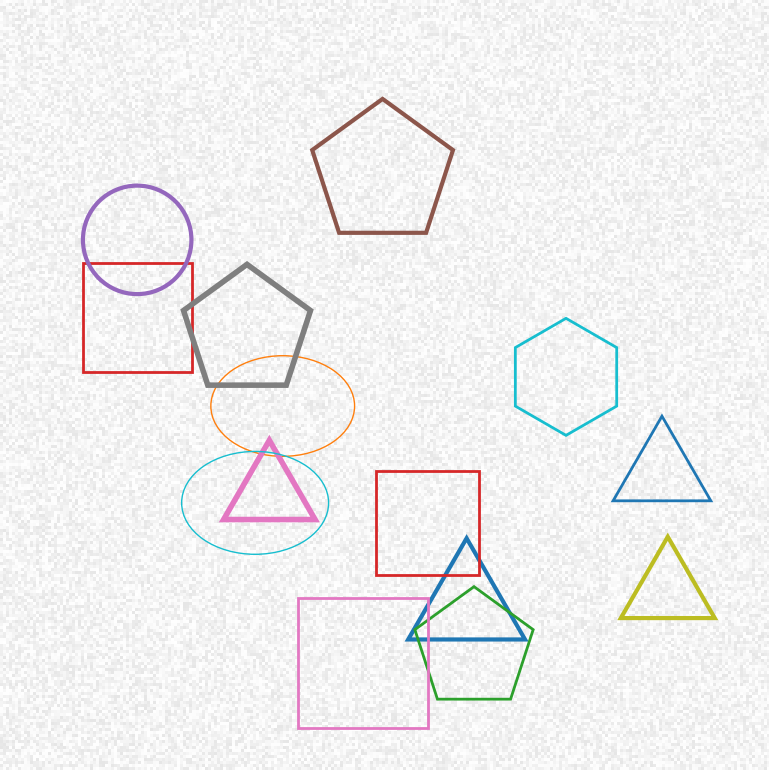[{"shape": "triangle", "thickness": 1, "radius": 0.37, "center": [0.86, 0.386]}, {"shape": "triangle", "thickness": 1.5, "radius": 0.44, "center": [0.606, 0.213]}, {"shape": "oval", "thickness": 0.5, "radius": 0.47, "center": [0.367, 0.473]}, {"shape": "pentagon", "thickness": 1, "radius": 0.4, "center": [0.616, 0.157]}, {"shape": "square", "thickness": 1, "radius": 0.34, "center": [0.555, 0.321]}, {"shape": "square", "thickness": 1, "radius": 0.35, "center": [0.179, 0.588]}, {"shape": "circle", "thickness": 1.5, "radius": 0.35, "center": [0.178, 0.688]}, {"shape": "pentagon", "thickness": 1.5, "radius": 0.48, "center": [0.497, 0.775]}, {"shape": "square", "thickness": 1, "radius": 0.42, "center": [0.471, 0.139]}, {"shape": "triangle", "thickness": 2, "radius": 0.34, "center": [0.35, 0.36]}, {"shape": "pentagon", "thickness": 2, "radius": 0.43, "center": [0.321, 0.57]}, {"shape": "triangle", "thickness": 1.5, "radius": 0.35, "center": [0.867, 0.233]}, {"shape": "hexagon", "thickness": 1, "radius": 0.38, "center": [0.735, 0.511]}, {"shape": "oval", "thickness": 0.5, "radius": 0.48, "center": [0.331, 0.347]}]